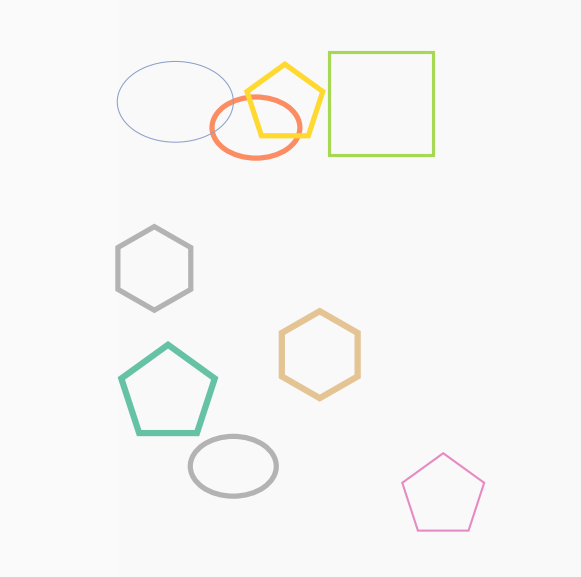[{"shape": "pentagon", "thickness": 3, "radius": 0.42, "center": [0.289, 0.318]}, {"shape": "oval", "thickness": 2.5, "radius": 0.38, "center": [0.44, 0.778]}, {"shape": "oval", "thickness": 0.5, "radius": 0.5, "center": [0.302, 0.823]}, {"shape": "pentagon", "thickness": 1, "radius": 0.37, "center": [0.763, 0.14]}, {"shape": "square", "thickness": 1.5, "radius": 0.45, "center": [0.655, 0.82]}, {"shape": "pentagon", "thickness": 2.5, "radius": 0.34, "center": [0.49, 0.819]}, {"shape": "hexagon", "thickness": 3, "radius": 0.38, "center": [0.55, 0.385]}, {"shape": "oval", "thickness": 2.5, "radius": 0.37, "center": [0.401, 0.192]}, {"shape": "hexagon", "thickness": 2.5, "radius": 0.36, "center": [0.266, 0.534]}]